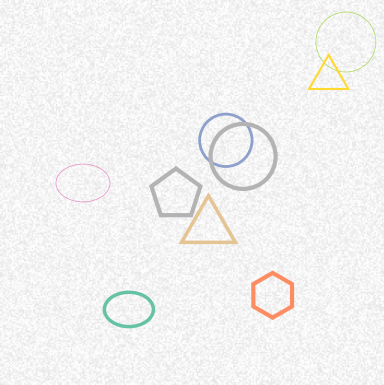[{"shape": "oval", "thickness": 2.5, "radius": 0.32, "center": [0.335, 0.196]}, {"shape": "hexagon", "thickness": 3, "radius": 0.29, "center": [0.708, 0.233]}, {"shape": "circle", "thickness": 2, "radius": 0.34, "center": [0.587, 0.636]}, {"shape": "oval", "thickness": 0.5, "radius": 0.35, "center": [0.216, 0.525]}, {"shape": "circle", "thickness": 0.5, "radius": 0.39, "center": [0.898, 0.891]}, {"shape": "triangle", "thickness": 1.5, "radius": 0.3, "center": [0.854, 0.798]}, {"shape": "triangle", "thickness": 2.5, "radius": 0.4, "center": [0.541, 0.411]}, {"shape": "pentagon", "thickness": 3, "radius": 0.33, "center": [0.457, 0.495]}, {"shape": "circle", "thickness": 3, "radius": 0.42, "center": [0.631, 0.594]}]